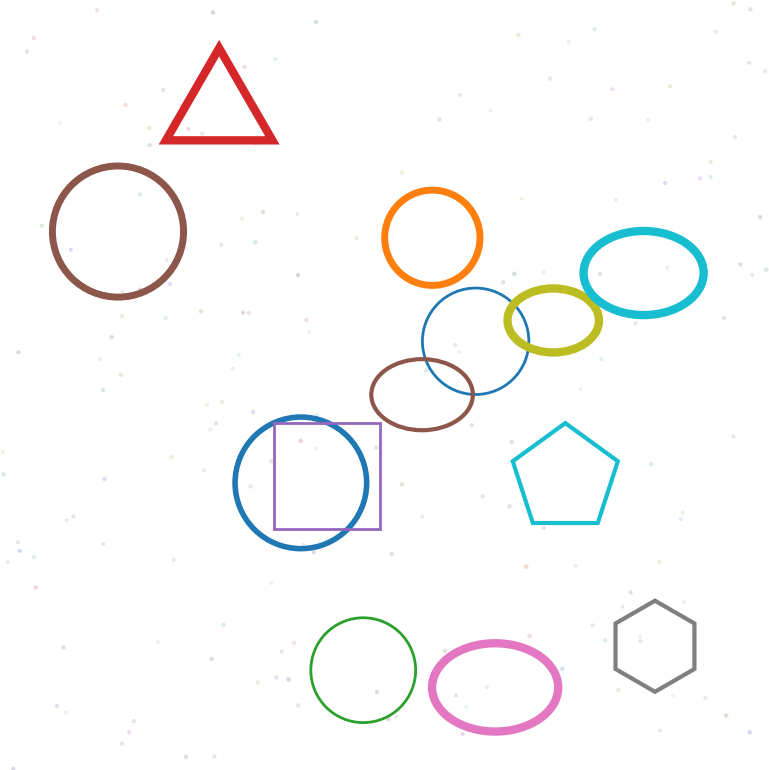[{"shape": "circle", "thickness": 2, "radius": 0.43, "center": [0.391, 0.373]}, {"shape": "circle", "thickness": 1, "radius": 0.35, "center": [0.618, 0.557]}, {"shape": "circle", "thickness": 2.5, "radius": 0.31, "center": [0.561, 0.691]}, {"shape": "circle", "thickness": 1, "radius": 0.34, "center": [0.472, 0.13]}, {"shape": "triangle", "thickness": 3, "radius": 0.4, "center": [0.285, 0.858]}, {"shape": "square", "thickness": 1, "radius": 0.35, "center": [0.425, 0.382]}, {"shape": "oval", "thickness": 1.5, "radius": 0.33, "center": [0.548, 0.487]}, {"shape": "circle", "thickness": 2.5, "radius": 0.43, "center": [0.153, 0.699]}, {"shape": "oval", "thickness": 3, "radius": 0.41, "center": [0.643, 0.107]}, {"shape": "hexagon", "thickness": 1.5, "radius": 0.3, "center": [0.851, 0.161]}, {"shape": "oval", "thickness": 3, "radius": 0.3, "center": [0.718, 0.584]}, {"shape": "oval", "thickness": 3, "radius": 0.39, "center": [0.836, 0.645]}, {"shape": "pentagon", "thickness": 1.5, "radius": 0.36, "center": [0.734, 0.379]}]